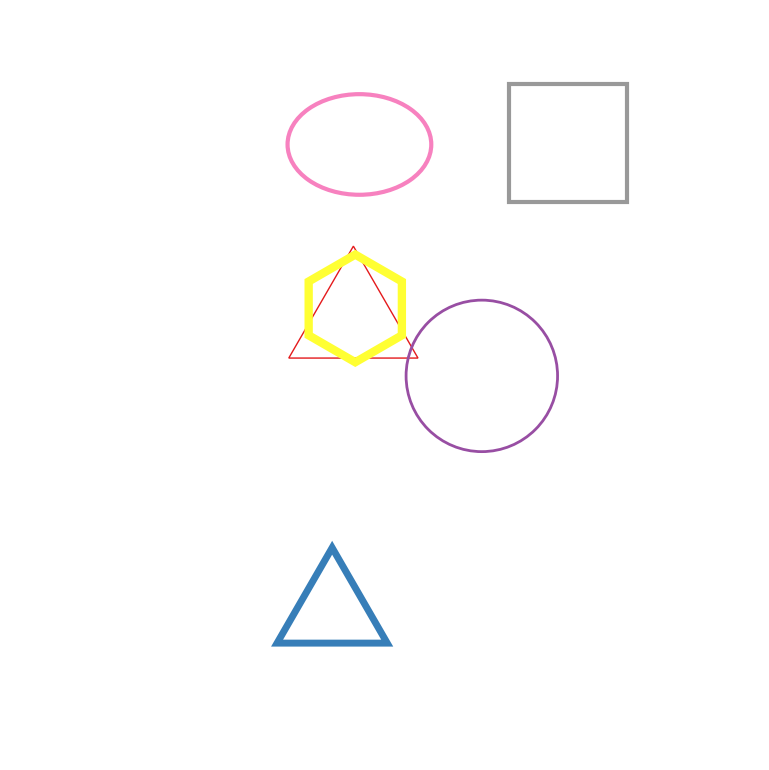[{"shape": "triangle", "thickness": 0.5, "radius": 0.48, "center": [0.459, 0.583]}, {"shape": "triangle", "thickness": 2.5, "radius": 0.41, "center": [0.431, 0.206]}, {"shape": "circle", "thickness": 1, "radius": 0.49, "center": [0.626, 0.512]}, {"shape": "hexagon", "thickness": 3, "radius": 0.35, "center": [0.461, 0.599]}, {"shape": "oval", "thickness": 1.5, "radius": 0.47, "center": [0.467, 0.812]}, {"shape": "square", "thickness": 1.5, "radius": 0.38, "center": [0.738, 0.814]}]